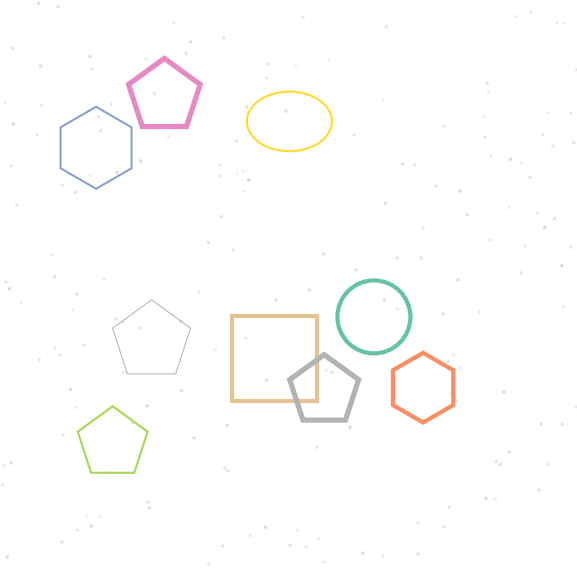[{"shape": "circle", "thickness": 2, "radius": 0.32, "center": [0.647, 0.45]}, {"shape": "hexagon", "thickness": 2, "radius": 0.3, "center": [0.733, 0.328]}, {"shape": "hexagon", "thickness": 1, "radius": 0.35, "center": [0.166, 0.743]}, {"shape": "pentagon", "thickness": 2.5, "radius": 0.33, "center": [0.285, 0.833]}, {"shape": "pentagon", "thickness": 1, "radius": 0.32, "center": [0.195, 0.232]}, {"shape": "oval", "thickness": 1, "radius": 0.37, "center": [0.501, 0.789]}, {"shape": "square", "thickness": 2, "radius": 0.37, "center": [0.475, 0.378]}, {"shape": "pentagon", "thickness": 2.5, "radius": 0.31, "center": [0.561, 0.322]}, {"shape": "pentagon", "thickness": 0.5, "radius": 0.35, "center": [0.262, 0.409]}]